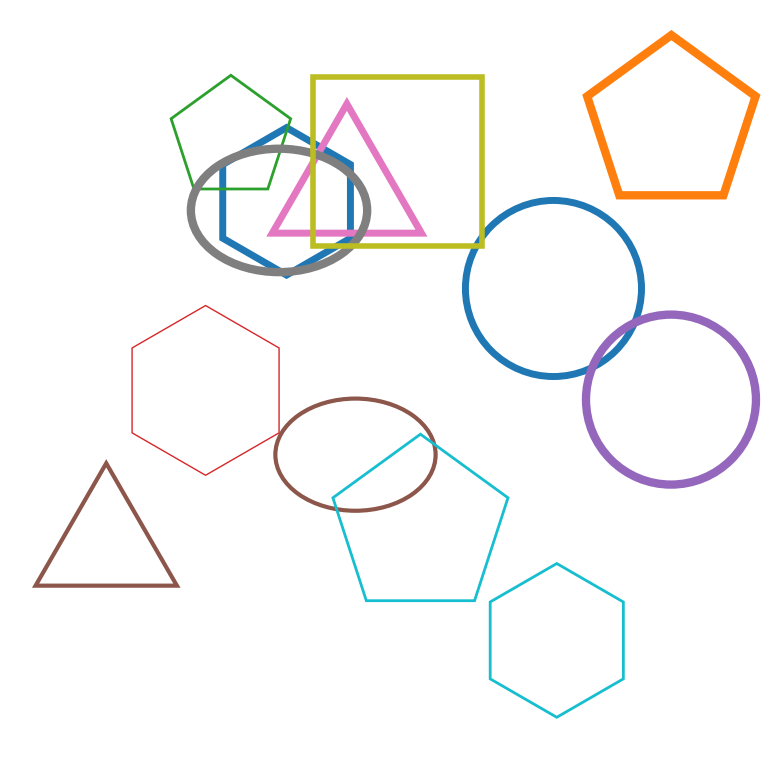[{"shape": "hexagon", "thickness": 2.5, "radius": 0.48, "center": [0.372, 0.739]}, {"shape": "circle", "thickness": 2.5, "radius": 0.57, "center": [0.719, 0.625]}, {"shape": "pentagon", "thickness": 3, "radius": 0.58, "center": [0.872, 0.839]}, {"shape": "pentagon", "thickness": 1, "radius": 0.41, "center": [0.3, 0.821]}, {"shape": "hexagon", "thickness": 0.5, "radius": 0.55, "center": [0.267, 0.493]}, {"shape": "circle", "thickness": 3, "radius": 0.55, "center": [0.871, 0.481]}, {"shape": "triangle", "thickness": 1.5, "radius": 0.53, "center": [0.138, 0.292]}, {"shape": "oval", "thickness": 1.5, "radius": 0.52, "center": [0.462, 0.41]}, {"shape": "triangle", "thickness": 2.5, "radius": 0.56, "center": [0.45, 0.753]}, {"shape": "oval", "thickness": 3, "radius": 0.57, "center": [0.362, 0.727]}, {"shape": "square", "thickness": 2, "radius": 0.55, "center": [0.516, 0.791]}, {"shape": "pentagon", "thickness": 1, "radius": 0.6, "center": [0.546, 0.317]}, {"shape": "hexagon", "thickness": 1, "radius": 0.5, "center": [0.723, 0.168]}]